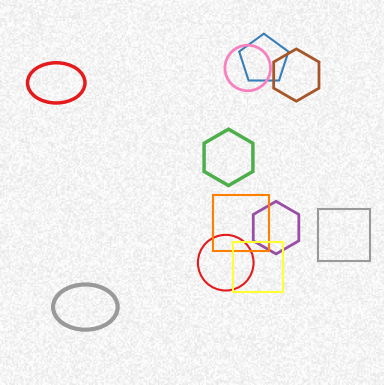[{"shape": "oval", "thickness": 2.5, "radius": 0.37, "center": [0.146, 0.785]}, {"shape": "circle", "thickness": 1.5, "radius": 0.36, "center": [0.586, 0.318]}, {"shape": "pentagon", "thickness": 1.5, "radius": 0.34, "center": [0.685, 0.845]}, {"shape": "hexagon", "thickness": 2.5, "radius": 0.37, "center": [0.593, 0.591]}, {"shape": "hexagon", "thickness": 2, "radius": 0.34, "center": [0.717, 0.409]}, {"shape": "square", "thickness": 1.5, "radius": 0.36, "center": [0.625, 0.42]}, {"shape": "square", "thickness": 1.5, "radius": 0.33, "center": [0.671, 0.307]}, {"shape": "hexagon", "thickness": 2, "radius": 0.34, "center": [0.77, 0.805]}, {"shape": "circle", "thickness": 2, "radius": 0.3, "center": [0.643, 0.823]}, {"shape": "square", "thickness": 1.5, "radius": 0.34, "center": [0.893, 0.391]}, {"shape": "oval", "thickness": 3, "radius": 0.42, "center": [0.222, 0.202]}]